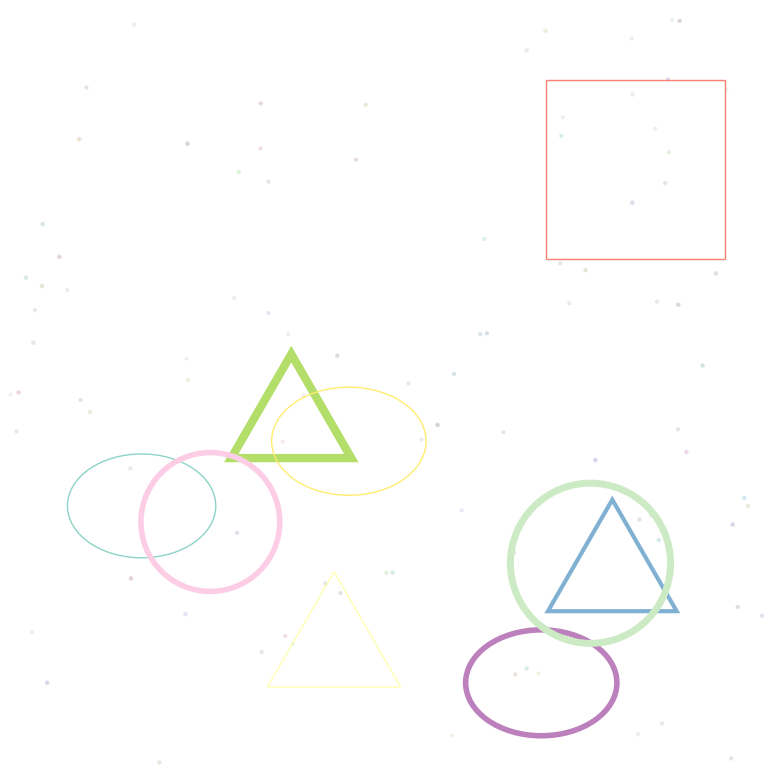[{"shape": "oval", "thickness": 0.5, "radius": 0.48, "center": [0.184, 0.343]}, {"shape": "triangle", "thickness": 0.5, "radius": 0.5, "center": [0.434, 0.158]}, {"shape": "square", "thickness": 0.5, "radius": 0.58, "center": [0.825, 0.78]}, {"shape": "triangle", "thickness": 1.5, "radius": 0.48, "center": [0.795, 0.255]}, {"shape": "triangle", "thickness": 3, "radius": 0.45, "center": [0.378, 0.45]}, {"shape": "circle", "thickness": 2, "radius": 0.45, "center": [0.273, 0.322]}, {"shape": "oval", "thickness": 2, "radius": 0.49, "center": [0.703, 0.113]}, {"shape": "circle", "thickness": 2.5, "radius": 0.52, "center": [0.767, 0.268]}, {"shape": "oval", "thickness": 0.5, "radius": 0.5, "center": [0.453, 0.427]}]